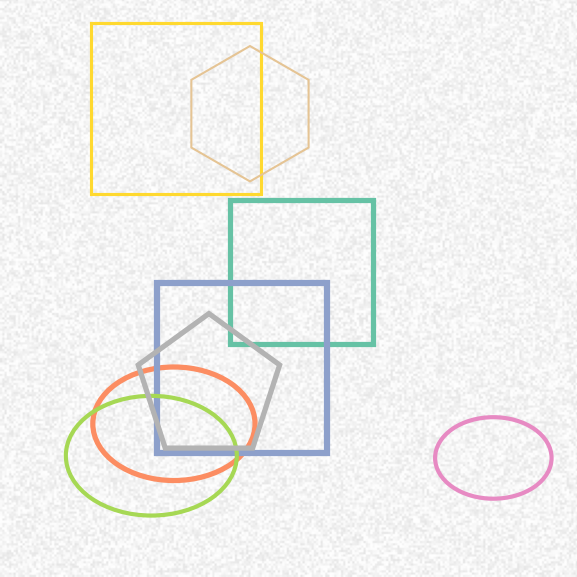[{"shape": "square", "thickness": 2.5, "radius": 0.62, "center": [0.522, 0.529]}, {"shape": "oval", "thickness": 2.5, "radius": 0.7, "center": [0.301, 0.265]}, {"shape": "square", "thickness": 3, "radius": 0.73, "center": [0.419, 0.361]}, {"shape": "oval", "thickness": 2, "radius": 0.5, "center": [0.854, 0.206]}, {"shape": "oval", "thickness": 2, "radius": 0.74, "center": [0.262, 0.21]}, {"shape": "square", "thickness": 1.5, "radius": 0.74, "center": [0.304, 0.811]}, {"shape": "hexagon", "thickness": 1, "radius": 0.59, "center": [0.433, 0.802]}, {"shape": "pentagon", "thickness": 2.5, "radius": 0.64, "center": [0.362, 0.327]}]